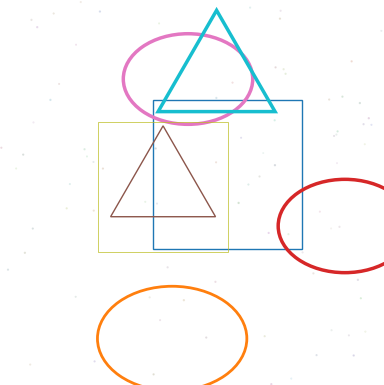[{"shape": "square", "thickness": 1, "radius": 0.97, "center": [0.59, 0.548]}, {"shape": "oval", "thickness": 2, "radius": 0.97, "center": [0.447, 0.121]}, {"shape": "oval", "thickness": 2.5, "radius": 0.87, "center": [0.896, 0.413]}, {"shape": "triangle", "thickness": 1, "radius": 0.79, "center": [0.424, 0.516]}, {"shape": "oval", "thickness": 2.5, "radius": 0.84, "center": [0.488, 0.795]}, {"shape": "square", "thickness": 0.5, "radius": 0.85, "center": [0.424, 0.514]}, {"shape": "triangle", "thickness": 2.5, "radius": 0.88, "center": [0.563, 0.798]}]